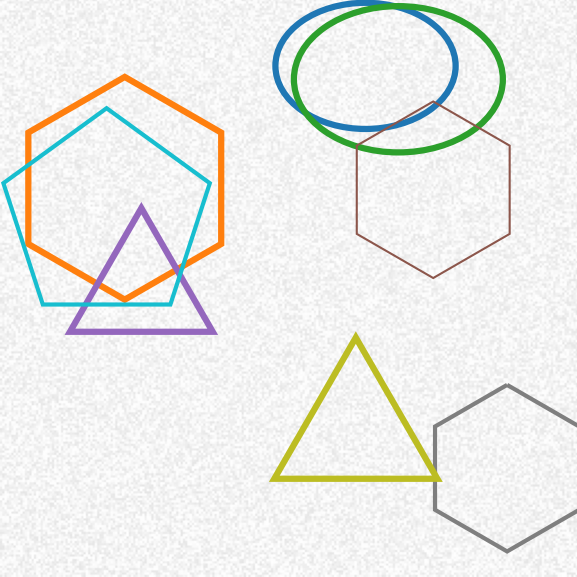[{"shape": "oval", "thickness": 3, "radius": 0.78, "center": [0.633, 0.885]}, {"shape": "hexagon", "thickness": 3, "radius": 0.96, "center": [0.216, 0.673]}, {"shape": "oval", "thickness": 3, "radius": 0.9, "center": [0.69, 0.862]}, {"shape": "triangle", "thickness": 3, "radius": 0.71, "center": [0.245, 0.496]}, {"shape": "hexagon", "thickness": 1, "radius": 0.76, "center": [0.75, 0.671]}, {"shape": "hexagon", "thickness": 2, "radius": 0.72, "center": [0.878, 0.188]}, {"shape": "triangle", "thickness": 3, "radius": 0.81, "center": [0.616, 0.252]}, {"shape": "pentagon", "thickness": 2, "radius": 0.94, "center": [0.185, 0.624]}]